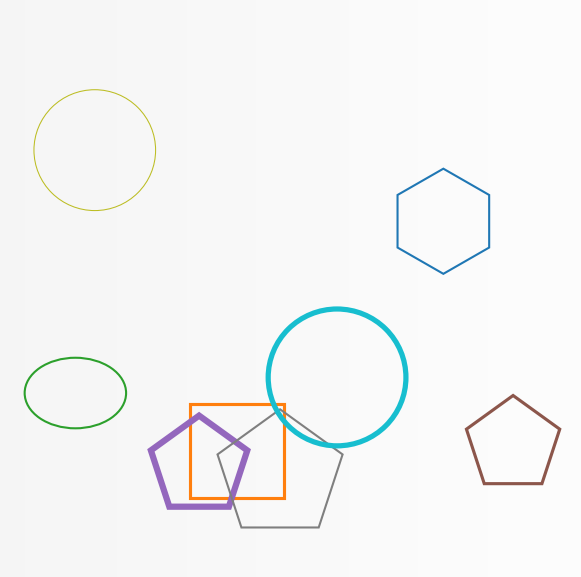[{"shape": "hexagon", "thickness": 1, "radius": 0.46, "center": [0.763, 0.616]}, {"shape": "square", "thickness": 1.5, "radius": 0.41, "center": [0.408, 0.218]}, {"shape": "oval", "thickness": 1, "radius": 0.44, "center": [0.13, 0.319]}, {"shape": "pentagon", "thickness": 3, "radius": 0.44, "center": [0.343, 0.192]}, {"shape": "pentagon", "thickness": 1.5, "radius": 0.42, "center": [0.883, 0.23]}, {"shape": "pentagon", "thickness": 1, "radius": 0.57, "center": [0.482, 0.177]}, {"shape": "circle", "thickness": 0.5, "radius": 0.52, "center": [0.163, 0.739]}, {"shape": "circle", "thickness": 2.5, "radius": 0.59, "center": [0.58, 0.346]}]